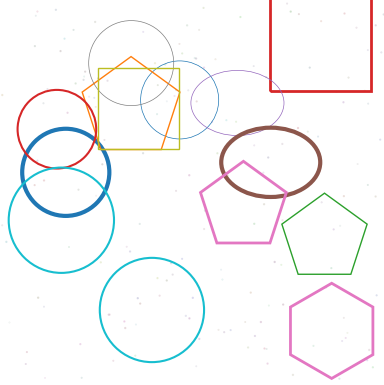[{"shape": "circle", "thickness": 0.5, "radius": 0.51, "center": [0.467, 0.74]}, {"shape": "circle", "thickness": 3, "radius": 0.57, "center": [0.171, 0.552]}, {"shape": "pentagon", "thickness": 1, "radius": 0.67, "center": [0.34, 0.72]}, {"shape": "pentagon", "thickness": 1, "radius": 0.58, "center": [0.843, 0.382]}, {"shape": "square", "thickness": 2, "radius": 0.66, "center": [0.833, 0.896]}, {"shape": "circle", "thickness": 1.5, "radius": 0.51, "center": [0.148, 0.664]}, {"shape": "oval", "thickness": 0.5, "radius": 0.6, "center": [0.617, 0.733]}, {"shape": "oval", "thickness": 3, "radius": 0.64, "center": [0.703, 0.578]}, {"shape": "pentagon", "thickness": 2, "radius": 0.59, "center": [0.632, 0.464]}, {"shape": "hexagon", "thickness": 2, "radius": 0.62, "center": [0.862, 0.141]}, {"shape": "circle", "thickness": 0.5, "radius": 0.55, "center": [0.341, 0.836]}, {"shape": "square", "thickness": 1, "radius": 0.53, "center": [0.36, 0.718]}, {"shape": "circle", "thickness": 1.5, "radius": 0.68, "center": [0.159, 0.428]}, {"shape": "circle", "thickness": 1.5, "radius": 0.68, "center": [0.395, 0.195]}]